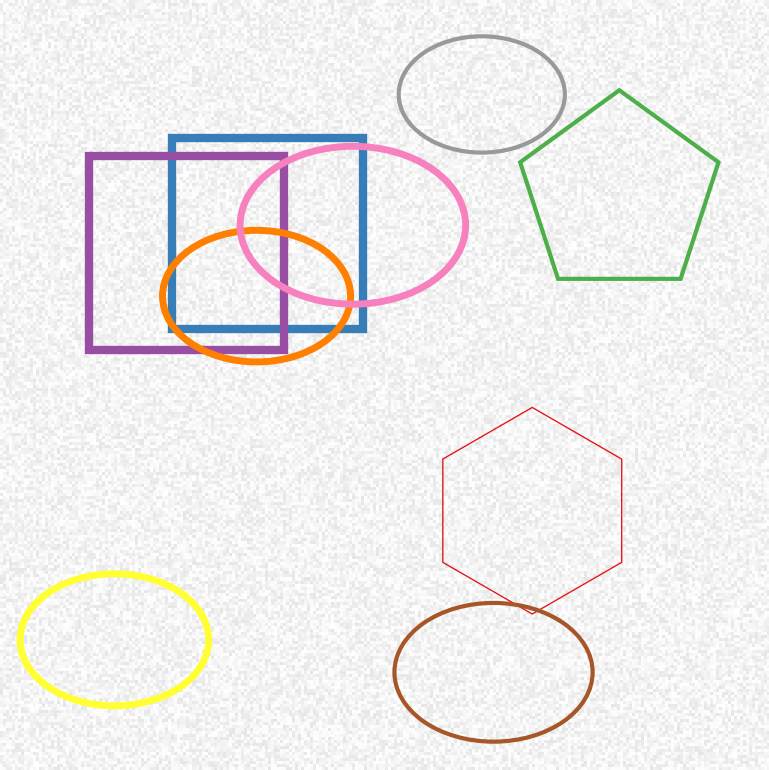[{"shape": "hexagon", "thickness": 0.5, "radius": 0.67, "center": [0.691, 0.337]}, {"shape": "square", "thickness": 3, "radius": 0.62, "center": [0.348, 0.697]}, {"shape": "pentagon", "thickness": 1.5, "radius": 0.68, "center": [0.804, 0.747]}, {"shape": "square", "thickness": 3, "radius": 0.63, "center": [0.242, 0.672]}, {"shape": "oval", "thickness": 2.5, "radius": 0.61, "center": [0.333, 0.615]}, {"shape": "oval", "thickness": 2.5, "radius": 0.61, "center": [0.149, 0.169]}, {"shape": "oval", "thickness": 1.5, "radius": 0.64, "center": [0.641, 0.127]}, {"shape": "oval", "thickness": 2.5, "radius": 0.73, "center": [0.458, 0.707]}, {"shape": "oval", "thickness": 1.5, "radius": 0.54, "center": [0.626, 0.877]}]